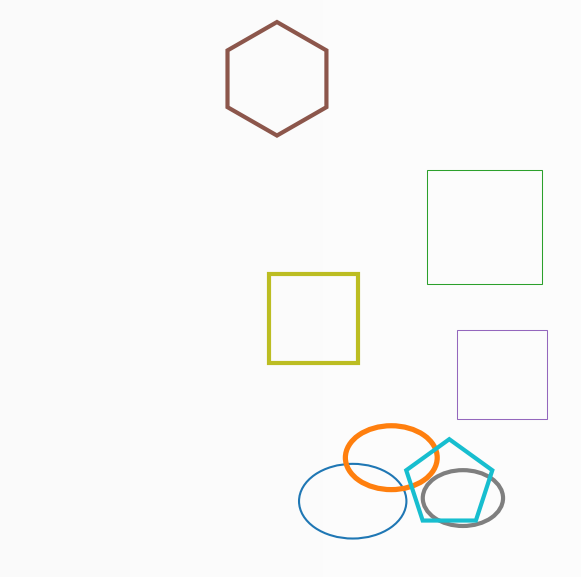[{"shape": "oval", "thickness": 1, "radius": 0.46, "center": [0.607, 0.131]}, {"shape": "oval", "thickness": 2.5, "radius": 0.4, "center": [0.673, 0.207]}, {"shape": "square", "thickness": 0.5, "radius": 0.49, "center": [0.834, 0.606]}, {"shape": "square", "thickness": 0.5, "radius": 0.39, "center": [0.864, 0.351]}, {"shape": "hexagon", "thickness": 2, "radius": 0.49, "center": [0.477, 0.863]}, {"shape": "oval", "thickness": 2, "radius": 0.35, "center": [0.796, 0.137]}, {"shape": "square", "thickness": 2, "radius": 0.38, "center": [0.539, 0.448]}, {"shape": "pentagon", "thickness": 2, "radius": 0.39, "center": [0.773, 0.161]}]